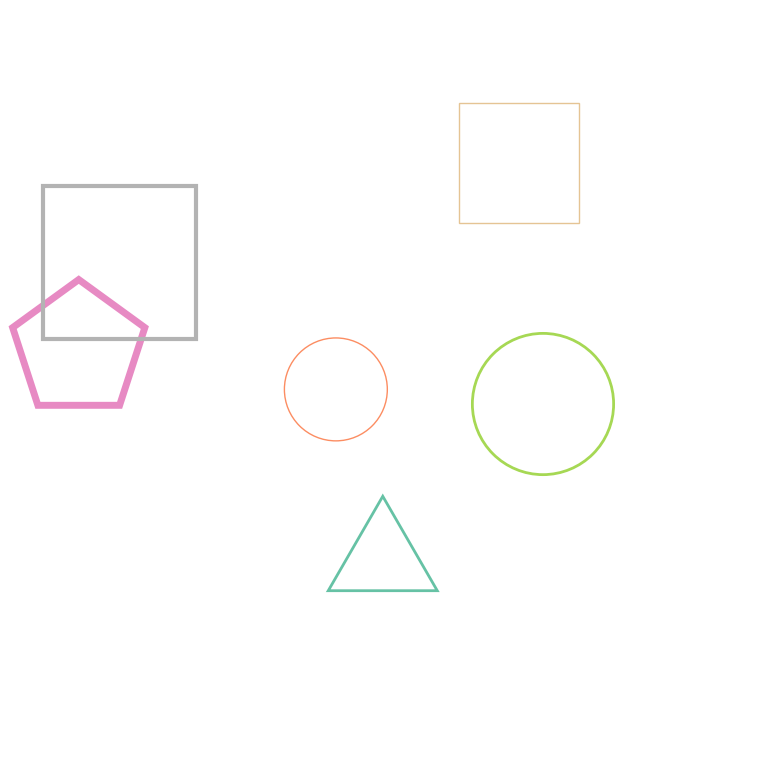[{"shape": "triangle", "thickness": 1, "radius": 0.41, "center": [0.497, 0.274]}, {"shape": "circle", "thickness": 0.5, "radius": 0.33, "center": [0.436, 0.494]}, {"shape": "pentagon", "thickness": 2.5, "radius": 0.45, "center": [0.102, 0.547]}, {"shape": "circle", "thickness": 1, "radius": 0.46, "center": [0.705, 0.475]}, {"shape": "square", "thickness": 0.5, "radius": 0.39, "center": [0.674, 0.789]}, {"shape": "square", "thickness": 1.5, "radius": 0.5, "center": [0.156, 0.659]}]